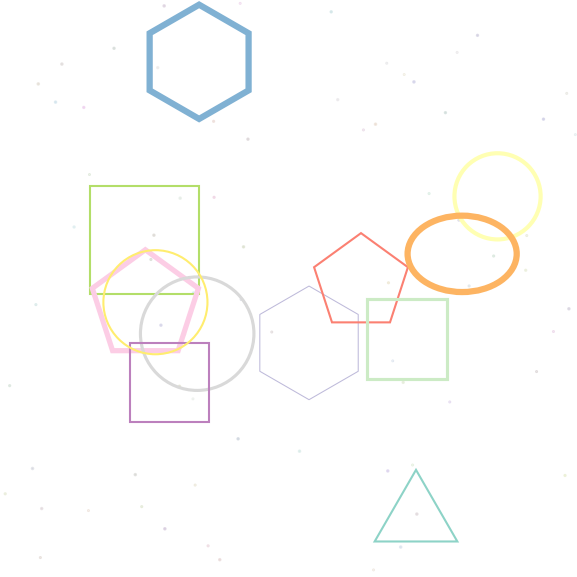[{"shape": "triangle", "thickness": 1, "radius": 0.41, "center": [0.72, 0.103]}, {"shape": "circle", "thickness": 2, "radius": 0.37, "center": [0.862, 0.659]}, {"shape": "hexagon", "thickness": 0.5, "radius": 0.49, "center": [0.535, 0.405]}, {"shape": "pentagon", "thickness": 1, "radius": 0.43, "center": [0.625, 0.51]}, {"shape": "hexagon", "thickness": 3, "radius": 0.49, "center": [0.345, 0.892]}, {"shape": "oval", "thickness": 3, "radius": 0.47, "center": [0.8, 0.56]}, {"shape": "square", "thickness": 1, "radius": 0.47, "center": [0.25, 0.584]}, {"shape": "pentagon", "thickness": 2.5, "radius": 0.48, "center": [0.252, 0.47]}, {"shape": "circle", "thickness": 1.5, "radius": 0.49, "center": [0.341, 0.421]}, {"shape": "square", "thickness": 1, "radius": 0.34, "center": [0.294, 0.337]}, {"shape": "square", "thickness": 1.5, "radius": 0.35, "center": [0.704, 0.412]}, {"shape": "circle", "thickness": 1, "radius": 0.45, "center": [0.269, 0.476]}]